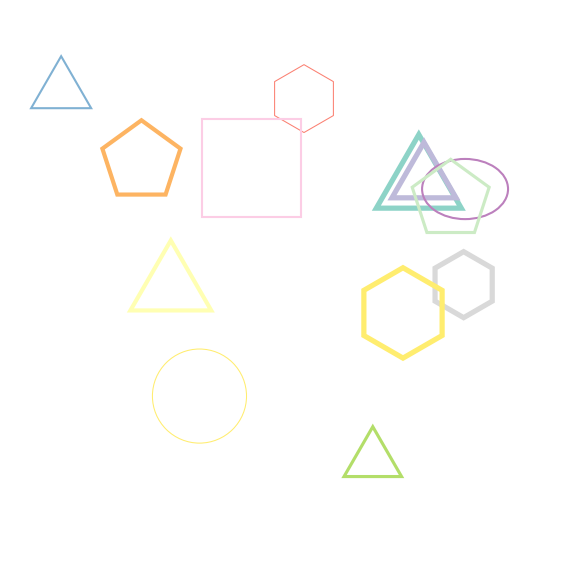[{"shape": "triangle", "thickness": 2.5, "radius": 0.42, "center": [0.725, 0.681]}, {"shape": "triangle", "thickness": 2, "radius": 0.4, "center": [0.296, 0.502]}, {"shape": "triangle", "thickness": 2.5, "radius": 0.32, "center": [0.734, 0.689]}, {"shape": "hexagon", "thickness": 0.5, "radius": 0.29, "center": [0.526, 0.828]}, {"shape": "triangle", "thickness": 1, "radius": 0.3, "center": [0.106, 0.842]}, {"shape": "pentagon", "thickness": 2, "radius": 0.36, "center": [0.245, 0.72]}, {"shape": "triangle", "thickness": 1.5, "radius": 0.29, "center": [0.646, 0.203]}, {"shape": "square", "thickness": 1, "radius": 0.43, "center": [0.436, 0.708]}, {"shape": "hexagon", "thickness": 2.5, "radius": 0.29, "center": [0.803, 0.506]}, {"shape": "oval", "thickness": 1, "radius": 0.37, "center": [0.805, 0.672]}, {"shape": "pentagon", "thickness": 1.5, "radius": 0.35, "center": [0.78, 0.653]}, {"shape": "circle", "thickness": 0.5, "radius": 0.41, "center": [0.345, 0.313]}, {"shape": "hexagon", "thickness": 2.5, "radius": 0.39, "center": [0.698, 0.457]}]